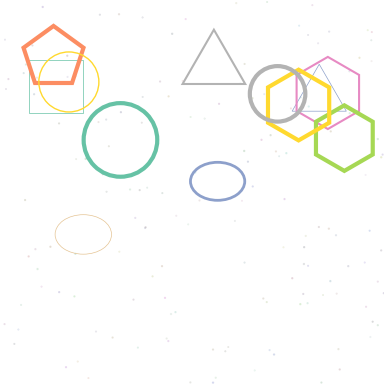[{"shape": "circle", "thickness": 3, "radius": 0.48, "center": [0.313, 0.637]}, {"shape": "square", "thickness": 0.5, "radius": 0.35, "center": [0.145, 0.776]}, {"shape": "pentagon", "thickness": 3, "radius": 0.41, "center": [0.139, 0.851]}, {"shape": "triangle", "thickness": 0.5, "radius": 0.41, "center": [0.829, 0.752]}, {"shape": "oval", "thickness": 2, "radius": 0.35, "center": [0.565, 0.529]}, {"shape": "hexagon", "thickness": 1.5, "radius": 0.47, "center": [0.852, 0.759]}, {"shape": "hexagon", "thickness": 3, "radius": 0.43, "center": [0.894, 0.641]}, {"shape": "circle", "thickness": 1, "radius": 0.39, "center": [0.179, 0.787]}, {"shape": "hexagon", "thickness": 3, "radius": 0.46, "center": [0.776, 0.727]}, {"shape": "oval", "thickness": 0.5, "radius": 0.37, "center": [0.216, 0.391]}, {"shape": "circle", "thickness": 3, "radius": 0.36, "center": [0.721, 0.756]}, {"shape": "triangle", "thickness": 1.5, "radius": 0.47, "center": [0.556, 0.829]}]